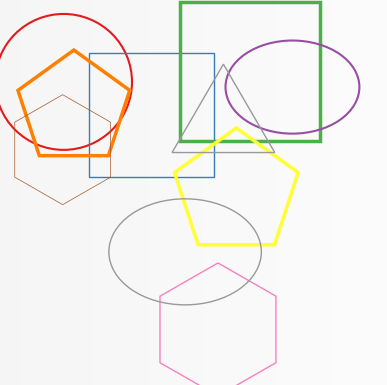[{"shape": "circle", "thickness": 1.5, "radius": 0.88, "center": [0.164, 0.787]}, {"shape": "square", "thickness": 1, "radius": 0.8, "center": [0.391, 0.701]}, {"shape": "square", "thickness": 2.5, "radius": 0.9, "center": [0.644, 0.814]}, {"shape": "oval", "thickness": 1.5, "radius": 0.86, "center": [0.755, 0.774]}, {"shape": "pentagon", "thickness": 2.5, "radius": 0.76, "center": [0.191, 0.718]}, {"shape": "pentagon", "thickness": 2.5, "radius": 0.84, "center": [0.61, 0.5]}, {"shape": "hexagon", "thickness": 0.5, "radius": 0.71, "center": [0.162, 0.611]}, {"shape": "hexagon", "thickness": 1, "radius": 0.86, "center": [0.562, 0.144]}, {"shape": "oval", "thickness": 1, "radius": 0.98, "center": [0.478, 0.346]}, {"shape": "triangle", "thickness": 1, "radius": 0.77, "center": [0.577, 0.68]}]